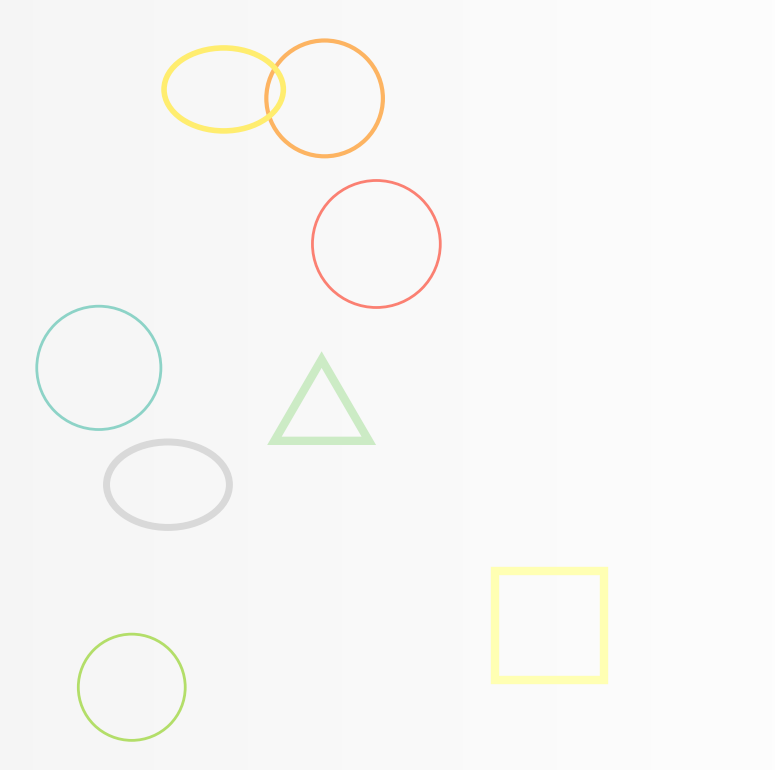[{"shape": "circle", "thickness": 1, "radius": 0.4, "center": [0.128, 0.522]}, {"shape": "square", "thickness": 3, "radius": 0.35, "center": [0.709, 0.188]}, {"shape": "circle", "thickness": 1, "radius": 0.41, "center": [0.486, 0.683]}, {"shape": "circle", "thickness": 1.5, "radius": 0.38, "center": [0.419, 0.872]}, {"shape": "circle", "thickness": 1, "radius": 0.34, "center": [0.17, 0.107]}, {"shape": "oval", "thickness": 2.5, "radius": 0.4, "center": [0.217, 0.371]}, {"shape": "triangle", "thickness": 3, "radius": 0.35, "center": [0.415, 0.463]}, {"shape": "oval", "thickness": 2, "radius": 0.38, "center": [0.289, 0.884]}]